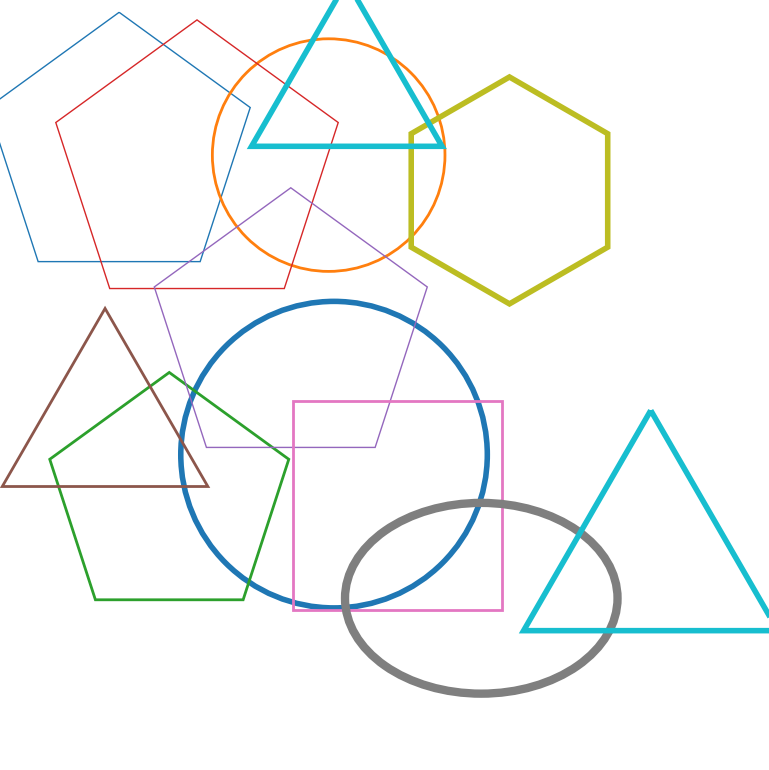[{"shape": "pentagon", "thickness": 0.5, "radius": 0.89, "center": [0.155, 0.805]}, {"shape": "circle", "thickness": 2, "radius": 1.0, "center": [0.434, 0.41]}, {"shape": "circle", "thickness": 1, "radius": 0.76, "center": [0.427, 0.799]}, {"shape": "pentagon", "thickness": 1, "radius": 0.82, "center": [0.22, 0.353]}, {"shape": "pentagon", "thickness": 0.5, "radius": 0.96, "center": [0.256, 0.781]}, {"shape": "pentagon", "thickness": 0.5, "radius": 0.93, "center": [0.378, 0.57]}, {"shape": "triangle", "thickness": 1, "radius": 0.77, "center": [0.136, 0.445]}, {"shape": "square", "thickness": 1, "radius": 0.68, "center": [0.516, 0.344]}, {"shape": "oval", "thickness": 3, "radius": 0.88, "center": [0.625, 0.223]}, {"shape": "hexagon", "thickness": 2, "radius": 0.74, "center": [0.662, 0.753]}, {"shape": "triangle", "thickness": 2, "radius": 0.95, "center": [0.845, 0.276]}, {"shape": "triangle", "thickness": 2, "radius": 0.71, "center": [0.45, 0.881]}]